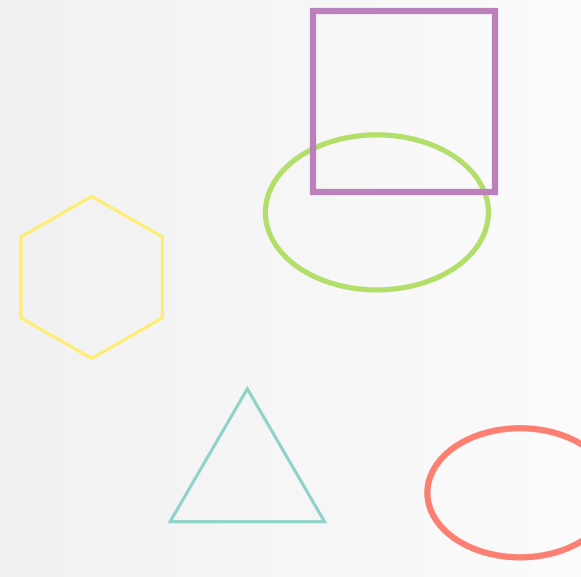[{"shape": "triangle", "thickness": 1.5, "radius": 0.77, "center": [0.426, 0.172]}, {"shape": "oval", "thickness": 3, "radius": 0.8, "center": [0.895, 0.146]}, {"shape": "oval", "thickness": 2.5, "radius": 0.96, "center": [0.648, 0.631]}, {"shape": "square", "thickness": 3, "radius": 0.78, "center": [0.695, 0.824]}, {"shape": "hexagon", "thickness": 1.5, "radius": 0.7, "center": [0.158, 0.519]}]